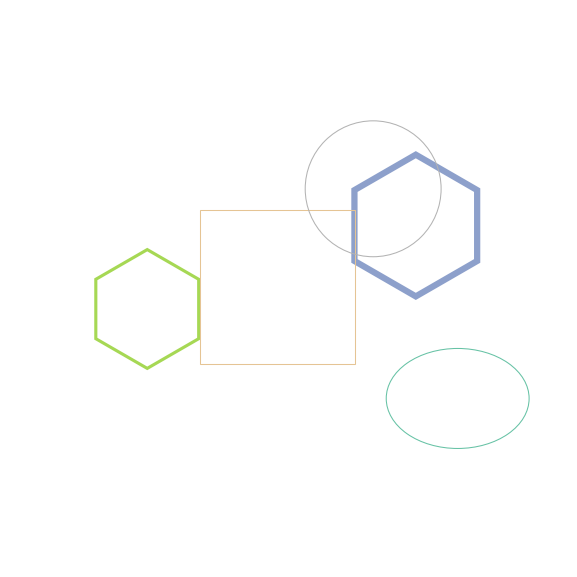[{"shape": "oval", "thickness": 0.5, "radius": 0.62, "center": [0.793, 0.309]}, {"shape": "hexagon", "thickness": 3, "radius": 0.61, "center": [0.72, 0.609]}, {"shape": "hexagon", "thickness": 1.5, "radius": 0.51, "center": [0.255, 0.464]}, {"shape": "square", "thickness": 0.5, "radius": 0.67, "center": [0.481, 0.502]}, {"shape": "circle", "thickness": 0.5, "radius": 0.59, "center": [0.646, 0.672]}]